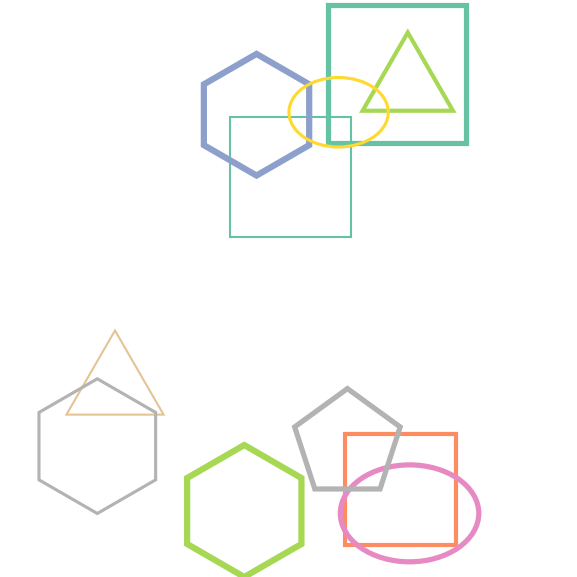[{"shape": "square", "thickness": 1, "radius": 0.52, "center": [0.503, 0.693]}, {"shape": "square", "thickness": 2.5, "radius": 0.6, "center": [0.688, 0.871]}, {"shape": "square", "thickness": 2, "radius": 0.48, "center": [0.694, 0.152]}, {"shape": "hexagon", "thickness": 3, "radius": 0.53, "center": [0.444, 0.8]}, {"shape": "oval", "thickness": 2.5, "radius": 0.6, "center": [0.709, 0.11]}, {"shape": "triangle", "thickness": 2, "radius": 0.45, "center": [0.706, 0.853]}, {"shape": "hexagon", "thickness": 3, "radius": 0.57, "center": [0.423, 0.114]}, {"shape": "oval", "thickness": 1.5, "radius": 0.43, "center": [0.586, 0.805]}, {"shape": "triangle", "thickness": 1, "radius": 0.49, "center": [0.199, 0.33]}, {"shape": "hexagon", "thickness": 1.5, "radius": 0.58, "center": [0.168, 0.227]}, {"shape": "pentagon", "thickness": 2.5, "radius": 0.48, "center": [0.602, 0.23]}]